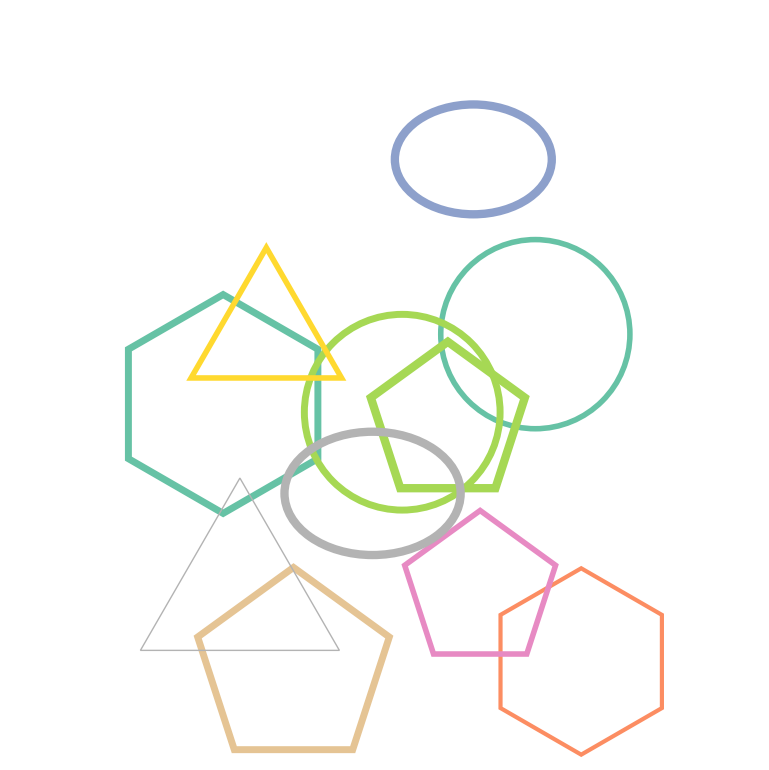[{"shape": "hexagon", "thickness": 2.5, "radius": 0.71, "center": [0.29, 0.475]}, {"shape": "circle", "thickness": 2, "radius": 0.61, "center": [0.695, 0.566]}, {"shape": "hexagon", "thickness": 1.5, "radius": 0.61, "center": [0.755, 0.141]}, {"shape": "oval", "thickness": 3, "radius": 0.51, "center": [0.615, 0.793]}, {"shape": "pentagon", "thickness": 2, "radius": 0.52, "center": [0.624, 0.234]}, {"shape": "pentagon", "thickness": 3, "radius": 0.53, "center": [0.582, 0.451]}, {"shape": "circle", "thickness": 2.5, "radius": 0.64, "center": [0.522, 0.465]}, {"shape": "triangle", "thickness": 2, "radius": 0.56, "center": [0.346, 0.566]}, {"shape": "pentagon", "thickness": 2.5, "radius": 0.65, "center": [0.381, 0.132]}, {"shape": "triangle", "thickness": 0.5, "radius": 0.75, "center": [0.312, 0.23]}, {"shape": "oval", "thickness": 3, "radius": 0.57, "center": [0.484, 0.359]}]